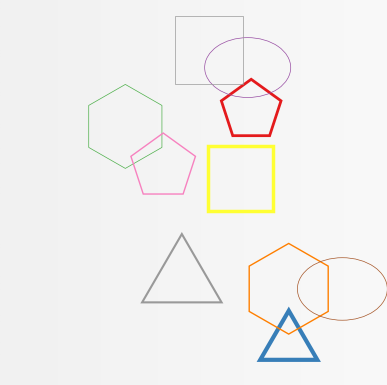[{"shape": "pentagon", "thickness": 2, "radius": 0.4, "center": [0.648, 0.713]}, {"shape": "triangle", "thickness": 3, "radius": 0.43, "center": [0.745, 0.108]}, {"shape": "hexagon", "thickness": 0.5, "radius": 0.55, "center": [0.323, 0.672]}, {"shape": "oval", "thickness": 0.5, "radius": 0.56, "center": [0.639, 0.825]}, {"shape": "hexagon", "thickness": 1, "radius": 0.59, "center": [0.745, 0.25]}, {"shape": "square", "thickness": 2.5, "radius": 0.42, "center": [0.62, 0.537]}, {"shape": "oval", "thickness": 0.5, "radius": 0.58, "center": [0.884, 0.249]}, {"shape": "pentagon", "thickness": 1, "radius": 0.44, "center": [0.421, 0.567]}, {"shape": "triangle", "thickness": 1.5, "radius": 0.59, "center": [0.469, 0.274]}, {"shape": "square", "thickness": 0.5, "radius": 0.44, "center": [0.539, 0.871]}]